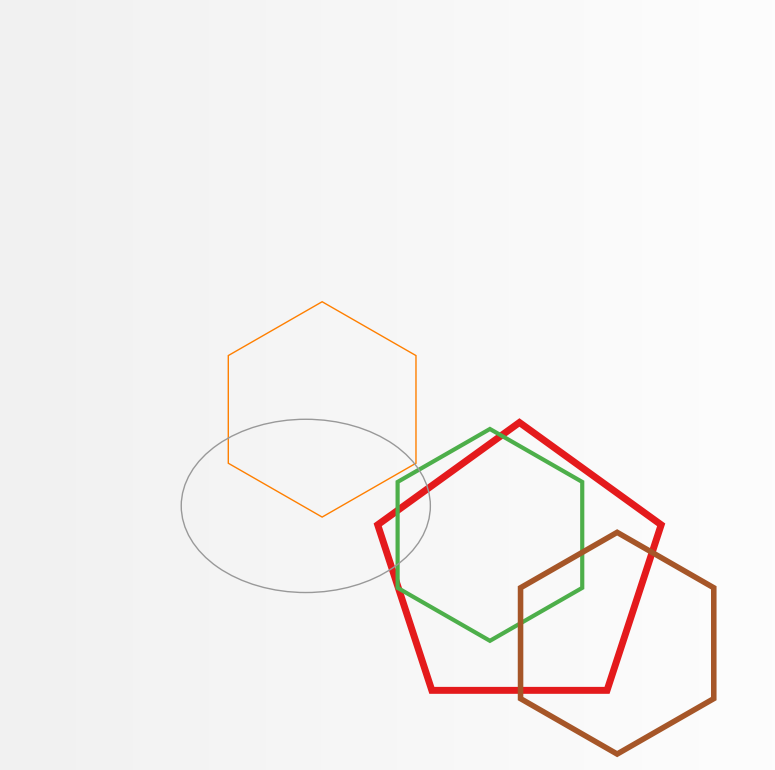[{"shape": "pentagon", "thickness": 2.5, "radius": 0.96, "center": [0.67, 0.259]}, {"shape": "hexagon", "thickness": 1.5, "radius": 0.69, "center": [0.632, 0.305]}, {"shape": "hexagon", "thickness": 0.5, "radius": 0.7, "center": [0.416, 0.468]}, {"shape": "hexagon", "thickness": 2, "radius": 0.72, "center": [0.796, 0.165]}, {"shape": "oval", "thickness": 0.5, "radius": 0.8, "center": [0.395, 0.343]}]